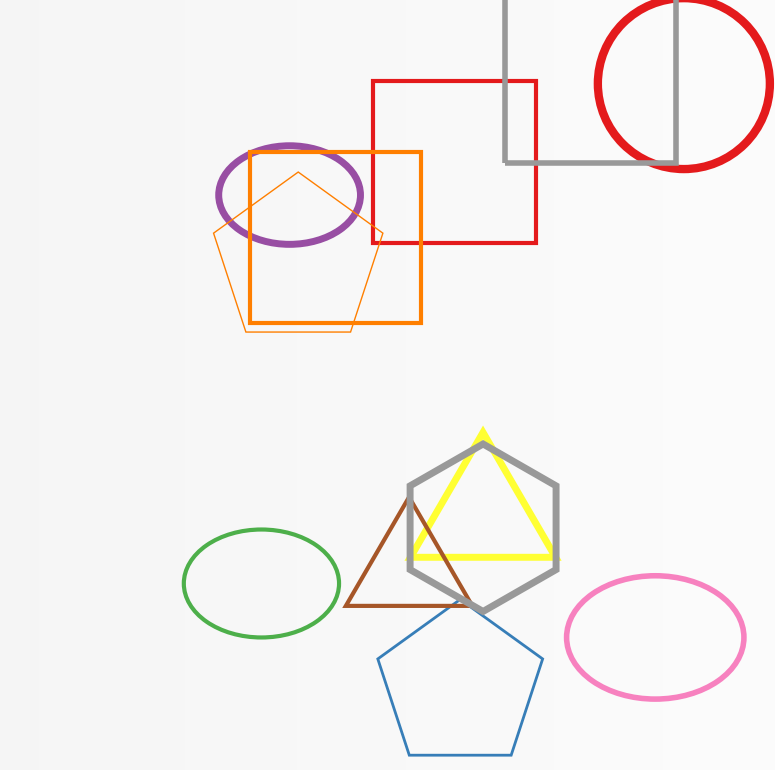[{"shape": "square", "thickness": 1.5, "radius": 0.52, "center": [0.587, 0.79]}, {"shape": "circle", "thickness": 3, "radius": 0.55, "center": [0.882, 0.891]}, {"shape": "pentagon", "thickness": 1, "radius": 0.56, "center": [0.594, 0.11]}, {"shape": "oval", "thickness": 1.5, "radius": 0.5, "center": [0.337, 0.242]}, {"shape": "oval", "thickness": 2.5, "radius": 0.46, "center": [0.374, 0.747]}, {"shape": "pentagon", "thickness": 0.5, "radius": 0.57, "center": [0.385, 0.662]}, {"shape": "square", "thickness": 1.5, "radius": 0.55, "center": [0.433, 0.692]}, {"shape": "triangle", "thickness": 2.5, "radius": 0.54, "center": [0.623, 0.33]}, {"shape": "triangle", "thickness": 1.5, "radius": 0.47, "center": [0.528, 0.26]}, {"shape": "oval", "thickness": 2, "radius": 0.57, "center": [0.845, 0.172]}, {"shape": "hexagon", "thickness": 2.5, "radius": 0.54, "center": [0.623, 0.315]}, {"shape": "square", "thickness": 2, "radius": 0.55, "center": [0.762, 0.899]}]